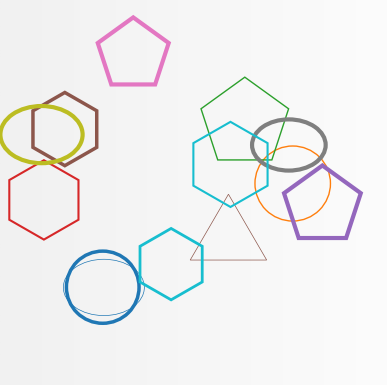[{"shape": "oval", "thickness": 0.5, "radius": 0.52, "center": [0.268, 0.253]}, {"shape": "circle", "thickness": 2.5, "radius": 0.47, "center": [0.265, 0.254]}, {"shape": "circle", "thickness": 1, "radius": 0.49, "center": [0.755, 0.523]}, {"shape": "pentagon", "thickness": 1, "radius": 0.59, "center": [0.632, 0.681]}, {"shape": "hexagon", "thickness": 1.5, "radius": 0.52, "center": [0.113, 0.481]}, {"shape": "pentagon", "thickness": 3, "radius": 0.52, "center": [0.832, 0.466]}, {"shape": "hexagon", "thickness": 2.5, "radius": 0.48, "center": [0.167, 0.665]}, {"shape": "triangle", "thickness": 0.5, "radius": 0.57, "center": [0.59, 0.382]}, {"shape": "pentagon", "thickness": 3, "radius": 0.48, "center": [0.344, 0.859]}, {"shape": "oval", "thickness": 3, "radius": 0.47, "center": [0.745, 0.623]}, {"shape": "oval", "thickness": 3, "radius": 0.53, "center": [0.107, 0.65]}, {"shape": "hexagon", "thickness": 1.5, "radius": 0.55, "center": [0.595, 0.573]}, {"shape": "hexagon", "thickness": 2, "radius": 0.46, "center": [0.442, 0.314]}]